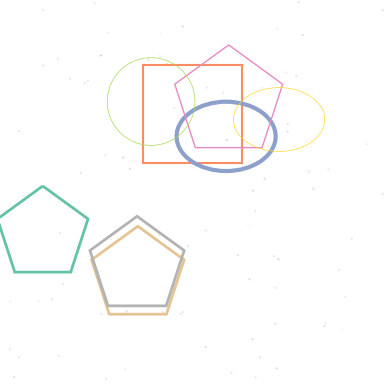[{"shape": "pentagon", "thickness": 2, "radius": 0.62, "center": [0.111, 0.393]}, {"shape": "square", "thickness": 1.5, "radius": 0.64, "center": [0.5, 0.704]}, {"shape": "oval", "thickness": 3, "radius": 0.64, "center": [0.587, 0.646]}, {"shape": "pentagon", "thickness": 1, "radius": 0.74, "center": [0.594, 0.736]}, {"shape": "circle", "thickness": 0.5, "radius": 0.57, "center": [0.392, 0.736]}, {"shape": "oval", "thickness": 0.5, "radius": 0.59, "center": [0.725, 0.69]}, {"shape": "pentagon", "thickness": 2, "radius": 0.63, "center": [0.358, 0.286]}, {"shape": "pentagon", "thickness": 2, "radius": 0.64, "center": [0.356, 0.31]}]